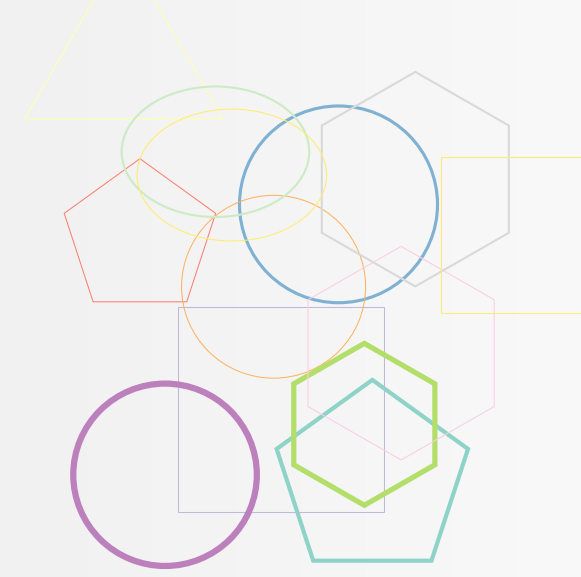[{"shape": "pentagon", "thickness": 2, "radius": 0.87, "center": [0.641, 0.168]}, {"shape": "triangle", "thickness": 0.5, "radius": 0.99, "center": [0.213, 0.892]}, {"shape": "square", "thickness": 0.5, "radius": 0.89, "center": [0.484, 0.29]}, {"shape": "pentagon", "thickness": 0.5, "radius": 0.68, "center": [0.241, 0.587]}, {"shape": "circle", "thickness": 1.5, "radius": 0.85, "center": [0.582, 0.645]}, {"shape": "circle", "thickness": 0.5, "radius": 0.79, "center": [0.471, 0.503]}, {"shape": "hexagon", "thickness": 2.5, "radius": 0.7, "center": [0.627, 0.264]}, {"shape": "hexagon", "thickness": 0.5, "radius": 0.92, "center": [0.69, 0.388]}, {"shape": "hexagon", "thickness": 1, "radius": 0.93, "center": [0.715, 0.689]}, {"shape": "circle", "thickness": 3, "radius": 0.79, "center": [0.284, 0.177]}, {"shape": "oval", "thickness": 1, "radius": 0.81, "center": [0.371, 0.736]}, {"shape": "oval", "thickness": 0.5, "radius": 0.82, "center": [0.399, 0.696]}, {"shape": "square", "thickness": 0.5, "radius": 0.67, "center": [0.893, 0.593]}]